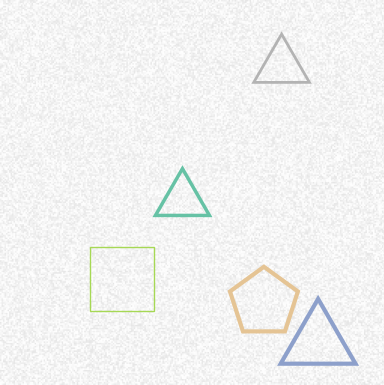[{"shape": "triangle", "thickness": 2.5, "radius": 0.41, "center": [0.474, 0.481]}, {"shape": "triangle", "thickness": 3, "radius": 0.56, "center": [0.826, 0.111]}, {"shape": "square", "thickness": 1, "radius": 0.42, "center": [0.317, 0.275]}, {"shape": "pentagon", "thickness": 3, "radius": 0.46, "center": [0.686, 0.214]}, {"shape": "triangle", "thickness": 2, "radius": 0.42, "center": [0.731, 0.828]}]